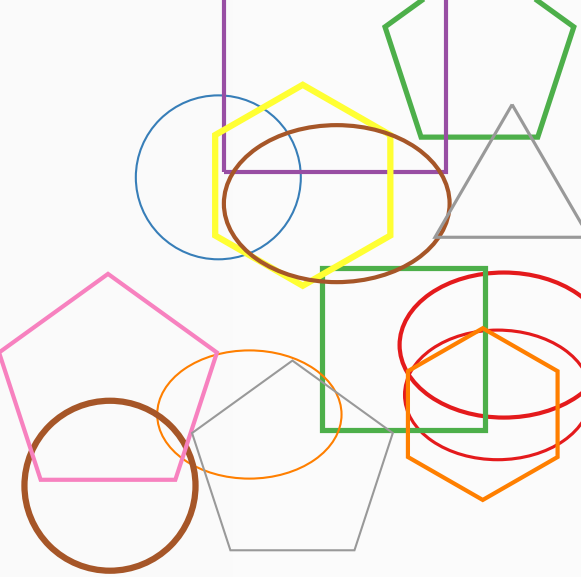[{"shape": "oval", "thickness": 1.5, "radius": 0.8, "center": [0.856, 0.315]}, {"shape": "oval", "thickness": 2, "radius": 0.9, "center": [0.867, 0.402]}, {"shape": "circle", "thickness": 1, "radius": 0.71, "center": [0.376, 0.692]}, {"shape": "square", "thickness": 2.5, "radius": 0.7, "center": [0.695, 0.395]}, {"shape": "pentagon", "thickness": 2.5, "radius": 0.85, "center": [0.825, 0.9]}, {"shape": "square", "thickness": 2, "radius": 0.96, "center": [0.576, 0.893]}, {"shape": "hexagon", "thickness": 2, "radius": 0.74, "center": [0.831, 0.282]}, {"shape": "oval", "thickness": 1, "radius": 0.79, "center": [0.429, 0.281]}, {"shape": "hexagon", "thickness": 3, "radius": 0.87, "center": [0.521, 0.678]}, {"shape": "oval", "thickness": 2, "radius": 0.97, "center": [0.579, 0.647]}, {"shape": "circle", "thickness": 3, "radius": 0.74, "center": [0.189, 0.158]}, {"shape": "pentagon", "thickness": 2, "radius": 0.99, "center": [0.186, 0.328]}, {"shape": "pentagon", "thickness": 1, "radius": 0.91, "center": [0.503, 0.193]}, {"shape": "triangle", "thickness": 1.5, "radius": 0.77, "center": [0.881, 0.665]}]